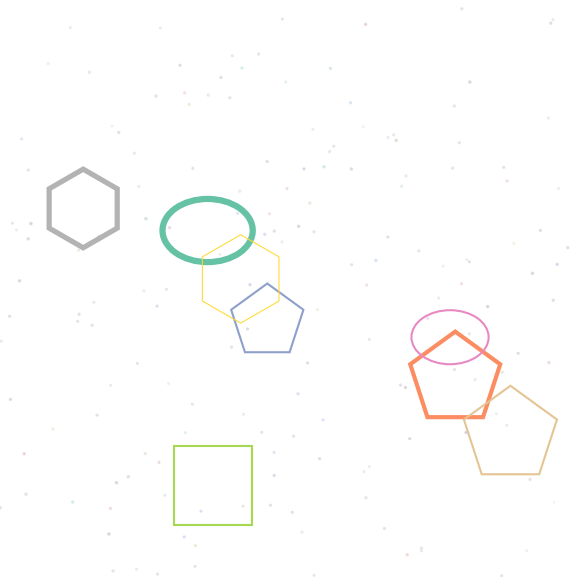[{"shape": "oval", "thickness": 3, "radius": 0.39, "center": [0.36, 0.6]}, {"shape": "pentagon", "thickness": 2, "radius": 0.41, "center": [0.788, 0.343]}, {"shape": "pentagon", "thickness": 1, "radius": 0.33, "center": [0.463, 0.442]}, {"shape": "oval", "thickness": 1, "radius": 0.33, "center": [0.779, 0.415]}, {"shape": "square", "thickness": 1, "radius": 0.34, "center": [0.369, 0.158]}, {"shape": "hexagon", "thickness": 0.5, "radius": 0.38, "center": [0.417, 0.516]}, {"shape": "pentagon", "thickness": 1, "radius": 0.42, "center": [0.884, 0.246]}, {"shape": "hexagon", "thickness": 2.5, "radius": 0.34, "center": [0.144, 0.638]}]